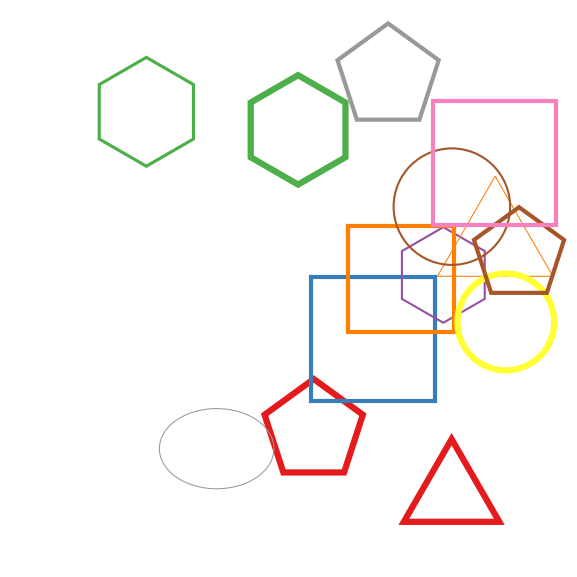[{"shape": "triangle", "thickness": 3, "radius": 0.48, "center": [0.782, 0.143]}, {"shape": "pentagon", "thickness": 3, "radius": 0.45, "center": [0.543, 0.253]}, {"shape": "square", "thickness": 2, "radius": 0.54, "center": [0.646, 0.412]}, {"shape": "hexagon", "thickness": 3, "radius": 0.47, "center": [0.516, 0.774]}, {"shape": "hexagon", "thickness": 1.5, "radius": 0.47, "center": [0.253, 0.806]}, {"shape": "hexagon", "thickness": 1, "radius": 0.41, "center": [0.768, 0.523]}, {"shape": "square", "thickness": 2, "radius": 0.46, "center": [0.695, 0.516]}, {"shape": "triangle", "thickness": 0.5, "radius": 0.58, "center": [0.857, 0.578]}, {"shape": "circle", "thickness": 3, "radius": 0.42, "center": [0.876, 0.442]}, {"shape": "pentagon", "thickness": 2, "radius": 0.41, "center": [0.899, 0.558]}, {"shape": "circle", "thickness": 1, "radius": 0.5, "center": [0.782, 0.641]}, {"shape": "square", "thickness": 2, "radius": 0.53, "center": [0.856, 0.717]}, {"shape": "oval", "thickness": 0.5, "radius": 0.5, "center": [0.375, 0.222]}, {"shape": "pentagon", "thickness": 2, "radius": 0.46, "center": [0.672, 0.866]}]